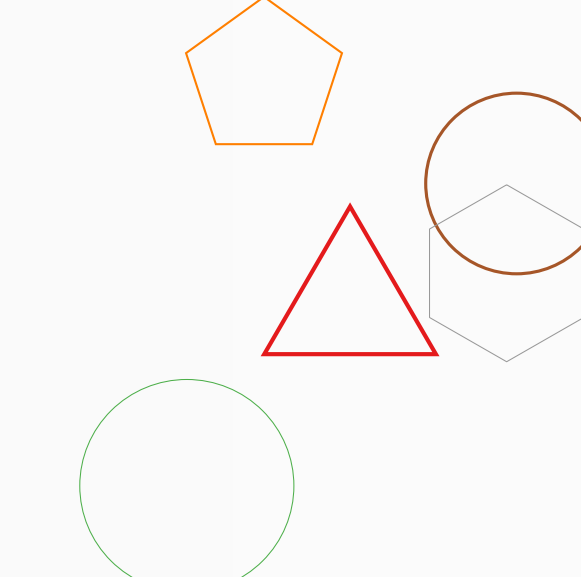[{"shape": "triangle", "thickness": 2, "radius": 0.85, "center": [0.602, 0.471]}, {"shape": "circle", "thickness": 0.5, "radius": 0.92, "center": [0.321, 0.158]}, {"shape": "pentagon", "thickness": 1, "radius": 0.71, "center": [0.454, 0.864]}, {"shape": "circle", "thickness": 1.5, "radius": 0.78, "center": [0.889, 0.681]}, {"shape": "hexagon", "thickness": 0.5, "radius": 0.77, "center": [0.872, 0.526]}]